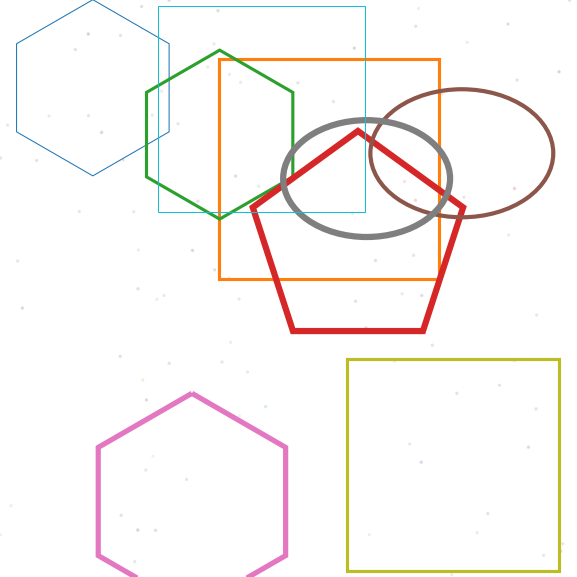[{"shape": "hexagon", "thickness": 0.5, "radius": 0.76, "center": [0.161, 0.847]}, {"shape": "square", "thickness": 1.5, "radius": 0.95, "center": [0.569, 0.706]}, {"shape": "hexagon", "thickness": 1.5, "radius": 0.73, "center": [0.38, 0.766]}, {"shape": "pentagon", "thickness": 3, "radius": 0.96, "center": [0.62, 0.581]}, {"shape": "oval", "thickness": 2, "radius": 0.79, "center": [0.8, 0.734]}, {"shape": "hexagon", "thickness": 2.5, "radius": 0.94, "center": [0.332, 0.131]}, {"shape": "oval", "thickness": 3, "radius": 0.72, "center": [0.635, 0.69]}, {"shape": "square", "thickness": 1.5, "radius": 0.92, "center": [0.784, 0.194]}, {"shape": "square", "thickness": 0.5, "radius": 0.89, "center": [0.453, 0.811]}]